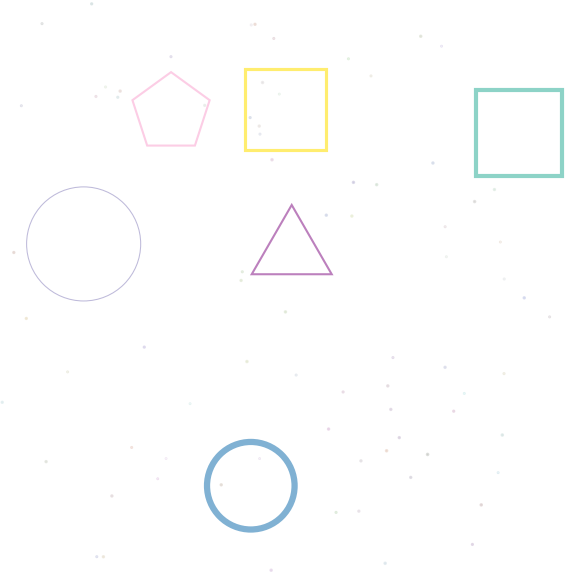[{"shape": "square", "thickness": 2, "radius": 0.37, "center": [0.899, 0.769]}, {"shape": "circle", "thickness": 0.5, "radius": 0.49, "center": [0.145, 0.577]}, {"shape": "circle", "thickness": 3, "radius": 0.38, "center": [0.434, 0.158]}, {"shape": "pentagon", "thickness": 1, "radius": 0.35, "center": [0.296, 0.804]}, {"shape": "triangle", "thickness": 1, "radius": 0.4, "center": [0.505, 0.564]}, {"shape": "square", "thickness": 1.5, "radius": 0.35, "center": [0.494, 0.81]}]